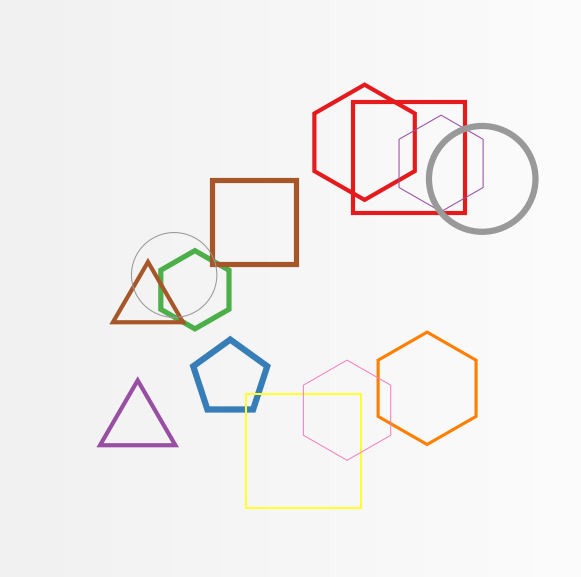[{"shape": "square", "thickness": 2, "radius": 0.48, "center": [0.704, 0.727]}, {"shape": "hexagon", "thickness": 2, "radius": 0.5, "center": [0.627, 0.753]}, {"shape": "pentagon", "thickness": 3, "radius": 0.33, "center": [0.396, 0.344]}, {"shape": "hexagon", "thickness": 2.5, "radius": 0.34, "center": [0.335, 0.497]}, {"shape": "hexagon", "thickness": 0.5, "radius": 0.42, "center": [0.759, 0.716]}, {"shape": "triangle", "thickness": 2, "radius": 0.37, "center": [0.237, 0.266]}, {"shape": "hexagon", "thickness": 1.5, "radius": 0.49, "center": [0.735, 0.327]}, {"shape": "square", "thickness": 1, "radius": 0.49, "center": [0.522, 0.218]}, {"shape": "triangle", "thickness": 2, "radius": 0.35, "center": [0.255, 0.476]}, {"shape": "square", "thickness": 2.5, "radius": 0.36, "center": [0.437, 0.615]}, {"shape": "hexagon", "thickness": 0.5, "radius": 0.43, "center": [0.597, 0.289]}, {"shape": "circle", "thickness": 0.5, "radius": 0.37, "center": [0.3, 0.523]}, {"shape": "circle", "thickness": 3, "radius": 0.46, "center": [0.83, 0.689]}]